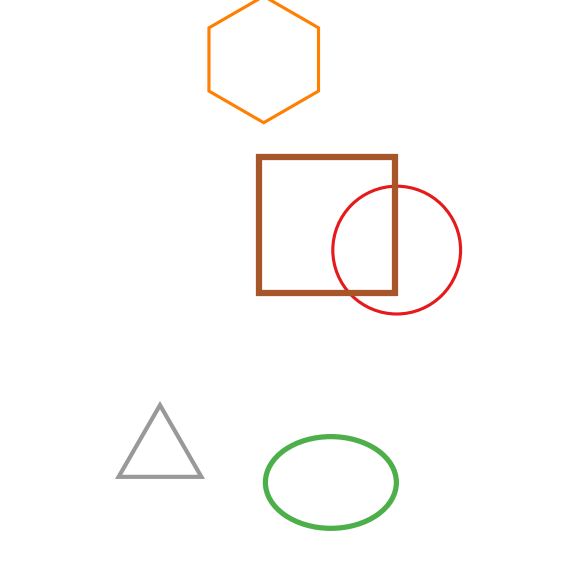[{"shape": "circle", "thickness": 1.5, "radius": 0.55, "center": [0.687, 0.566]}, {"shape": "oval", "thickness": 2.5, "radius": 0.57, "center": [0.573, 0.164]}, {"shape": "hexagon", "thickness": 1.5, "radius": 0.55, "center": [0.457, 0.896]}, {"shape": "square", "thickness": 3, "radius": 0.59, "center": [0.566, 0.609]}, {"shape": "triangle", "thickness": 2, "radius": 0.41, "center": [0.277, 0.215]}]